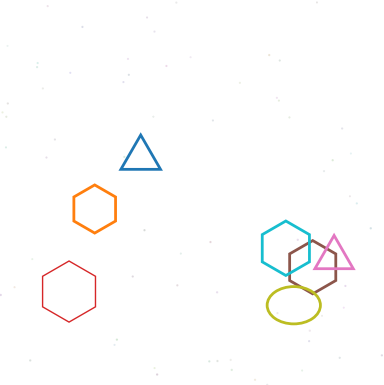[{"shape": "triangle", "thickness": 2, "radius": 0.3, "center": [0.365, 0.59]}, {"shape": "hexagon", "thickness": 2, "radius": 0.31, "center": [0.246, 0.457]}, {"shape": "hexagon", "thickness": 1, "radius": 0.4, "center": [0.179, 0.243]}, {"shape": "hexagon", "thickness": 2, "radius": 0.35, "center": [0.812, 0.306]}, {"shape": "triangle", "thickness": 2, "radius": 0.29, "center": [0.868, 0.331]}, {"shape": "oval", "thickness": 2, "radius": 0.35, "center": [0.763, 0.207]}, {"shape": "hexagon", "thickness": 2, "radius": 0.35, "center": [0.742, 0.355]}]